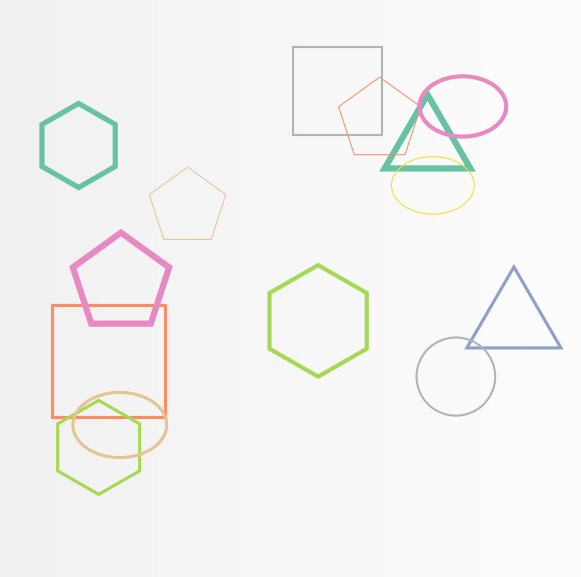[{"shape": "triangle", "thickness": 3, "radius": 0.43, "center": [0.735, 0.75]}, {"shape": "hexagon", "thickness": 2.5, "radius": 0.36, "center": [0.135, 0.747]}, {"shape": "pentagon", "thickness": 0.5, "radius": 0.37, "center": [0.653, 0.791]}, {"shape": "square", "thickness": 1.5, "radius": 0.48, "center": [0.186, 0.374]}, {"shape": "triangle", "thickness": 1.5, "radius": 0.47, "center": [0.884, 0.443]}, {"shape": "pentagon", "thickness": 3, "radius": 0.44, "center": [0.208, 0.509]}, {"shape": "oval", "thickness": 2, "radius": 0.37, "center": [0.796, 0.815]}, {"shape": "hexagon", "thickness": 2, "radius": 0.48, "center": [0.547, 0.443]}, {"shape": "hexagon", "thickness": 1.5, "radius": 0.41, "center": [0.17, 0.224]}, {"shape": "oval", "thickness": 0.5, "radius": 0.36, "center": [0.745, 0.678]}, {"shape": "pentagon", "thickness": 0.5, "radius": 0.35, "center": [0.323, 0.641]}, {"shape": "oval", "thickness": 1.5, "radius": 0.4, "center": [0.206, 0.263]}, {"shape": "circle", "thickness": 1, "radius": 0.34, "center": [0.784, 0.347]}, {"shape": "square", "thickness": 1, "radius": 0.38, "center": [0.58, 0.842]}]